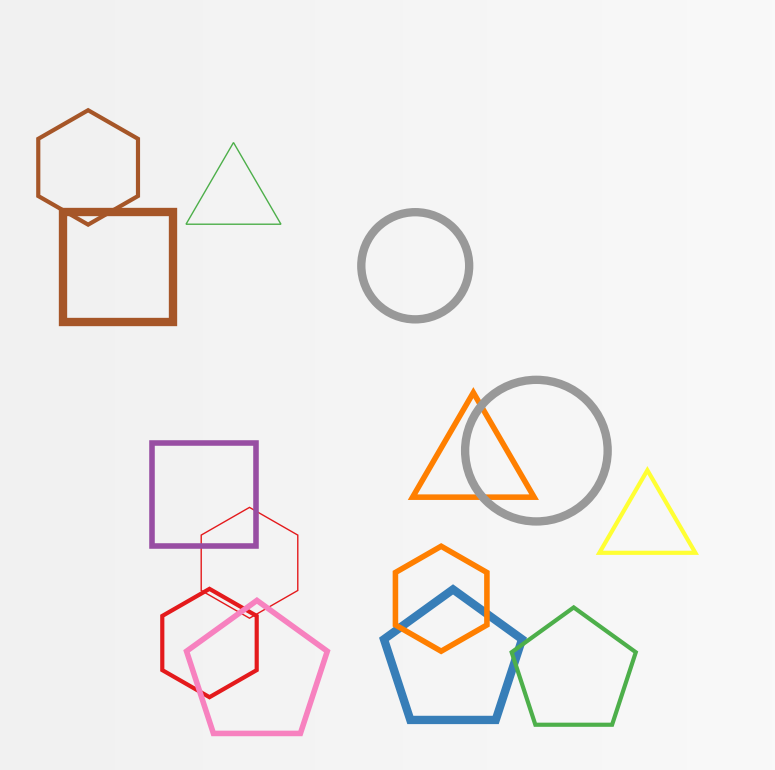[{"shape": "hexagon", "thickness": 0.5, "radius": 0.36, "center": [0.322, 0.269]}, {"shape": "hexagon", "thickness": 1.5, "radius": 0.35, "center": [0.27, 0.165]}, {"shape": "pentagon", "thickness": 3, "radius": 0.47, "center": [0.585, 0.141]}, {"shape": "pentagon", "thickness": 1.5, "radius": 0.42, "center": [0.74, 0.127]}, {"shape": "triangle", "thickness": 0.5, "radius": 0.35, "center": [0.301, 0.744]}, {"shape": "square", "thickness": 2, "radius": 0.33, "center": [0.263, 0.358]}, {"shape": "hexagon", "thickness": 2, "radius": 0.34, "center": [0.569, 0.222]}, {"shape": "triangle", "thickness": 2, "radius": 0.45, "center": [0.611, 0.4]}, {"shape": "triangle", "thickness": 1.5, "radius": 0.36, "center": [0.835, 0.318]}, {"shape": "square", "thickness": 3, "radius": 0.36, "center": [0.152, 0.653]}, {"shape": "hexagon", "thickness": 1.5, "radius": 0.37, "center": [0.114, 0.783]}, {"shape": "pentagon", "thickness": 2, "radius": 0.48, "center": [0.332, 0.125]}, {"shape": "circle", "thickness": 3, "radius": 0.35, "center": [0.536, 0.655]}, {"shape": "circle", "thickness": 3, "radius": 0.46, "center": [0.692, 0.415]}]